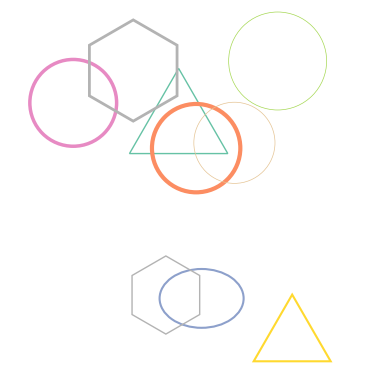[{"shape": "triangle", "thickness": 1, "radius": 0.74, "center": [0.464, 0.675]}, {"shape": "circle", "thickness": 3, "radius": 0.57, "center": [0.509, 0.615]}, {"shape": "oval", "thickness": 1.5, "radius": 0.55, "center": [0.524, 0.225]}, {"shape": "circle", "thickness": 2.5, "radius": 0.56, "center": [0.19, 0.733]}, {"shape": "circle", "thickness": 0.5, "radius": 0.64, "center": [0.721, 0.842]}, {"shape": "triangle", "thickness": 1.5, "radius": 0.58, "center": [0.759, 0.119]}, {"shape": "circle", "thickness": 0.5, "radius": 0.53, "center": [0.609, 0.629]}, {"shape": "hexagon", "thickness": 2, "radius": 0.66, "center": [0.346, 0.817]}, {"shape": "hexagon", "thickness": 1, "radius": 0.51, "center": [0.431, 0.234]}]